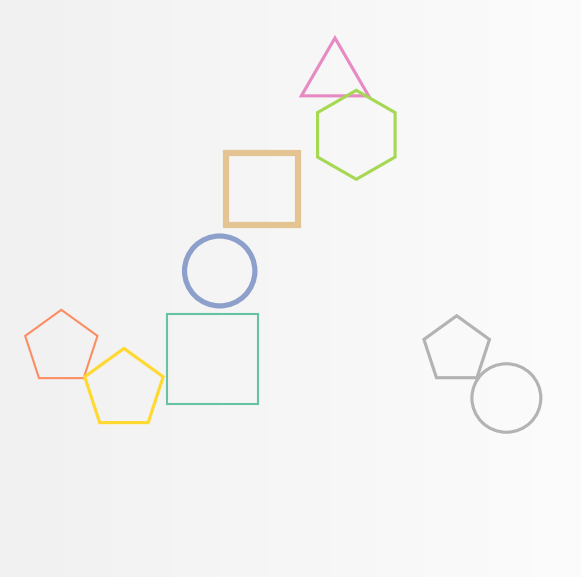[{"shape": "square", "thickness": 1, "radius": 0.39, "center": [0.366, 0.378]}, {"shape": "pentagon", "thickness": 1, "radius": 0.33, "center": [0.106, 0.397]}, {"shape": "circle", "thickness": 2.5, "radius": 0.3, "center": [0.378, 0.53]}, {"shape": "triangle", "thickness": 1.5, "radius": 0.33, "center": [0.576, 0.867]}, {"shape": "hexagon", "thickness": 1.5, "radius": 0.38, "center": [0.613, 0.766]}, {"shape": "pentagon", "thickness": 1.5, "radius": 0.35, "center": [0.213, 0.325]}, {"shape": "square", "thickness": 3, "radius": 0.31, "center": [0.451, 0.672]}, {"shape": "circle", "thickness": 1.5, "radius": 0.3, "center": [0.871, 0.31]}, {"shape": "pentagon", "thickness": 1.5, "radius": 0.3, "center": [0.786, 0.393]}]